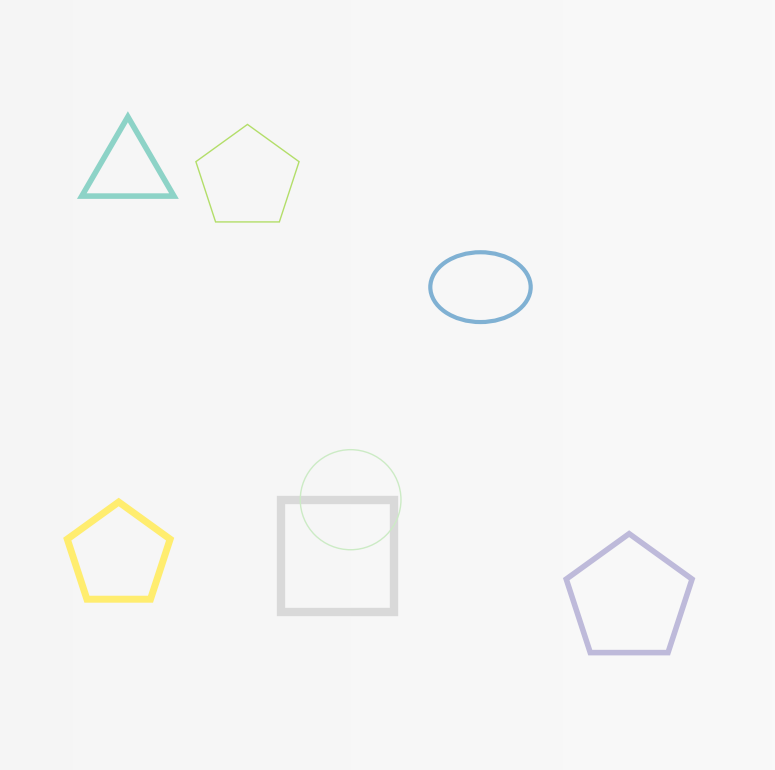[{"shape": "triangle", "thickness": 2, "radius": 0.34, "center": [0.165, 0.78]}, {"shape": "pentagon", "thickness": 2, "radius": 0.43, "center": [0.812, 0.222]}, {"shape": "oval", "thickness": 1.5, "radius": 0.32, "center": [0.62, 0.627]}, {"shape": "pentagon", "thickness": 0.5, "radius": 0.35, "center": [0.319, 0.768]}, {"shape": "square", "thickness": 3, "radius": 0.37, "center": [0.436, 0.278]}, {"shape": "circle", "thickness": 0.5, "radius": 0.32, "center": [0.452, 0.351]}, {"shape": "pentagon", "thickness": 2.5, "radius": 0.35, "center": [0.153, 0.278]}]